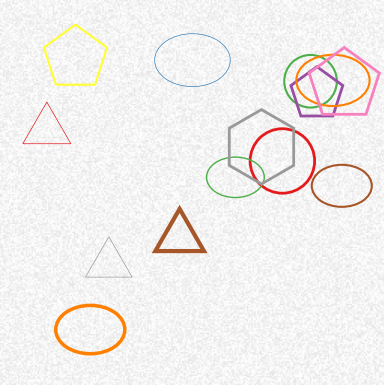[{"shape": "triangle", "thickness": 0.5, "radius": 0.36, "center": [0.122, 0.663]}, {"shape": "circle", "thickness": 2, "radius": 0.42, "center": [0.733, 0.582]}, {"shape": "oval", "thickness": 0.5, "radius": 0.49, "center": [0.5, 0.844]}, {"shape": "circle", "thickness": 1.5, "radius": 0.34, "center": [0.807, 0.789]}, {"shape": "oval", "thickness": 1, "radius": 0.37, "center": [0.611, 0.539]}, {"shape": "pentagon", "thickness": 2, "radius": 0.35, "center": [0.823, 0.756]}, {"shape": "oval", "thickness": 2.5, "radius": 0.45, "center": [0.235, 0.144]}, {"shape": "oval", "thickness": 1.5, "radius": 0.48, "center": [0.865, 0.791]}, {"shape": "pentagon", "thickness": 1.5, "radius": 0.43, "center": [0.196, 0.85]}, {"shape": "triangle", "thickness": 3, "radius": 0.36, "center": [0.467, 0.384]}, {"shape": "oval", "thickness": 1.5, "radius": 0.39, "center": [0.888, 0.517]}, {"shape": "pentagon", "thickness": 2, "radius": 0.48, "center": [0.894, 0.781]}, {"shape": "hexagon", "thickness": 2, "radius": 0.48, "center": [0.679, 0.619]}, {"shape": "triangle", "thickness": 0.5, "radius": 0.35, "center": [0.283, 0.315]}]